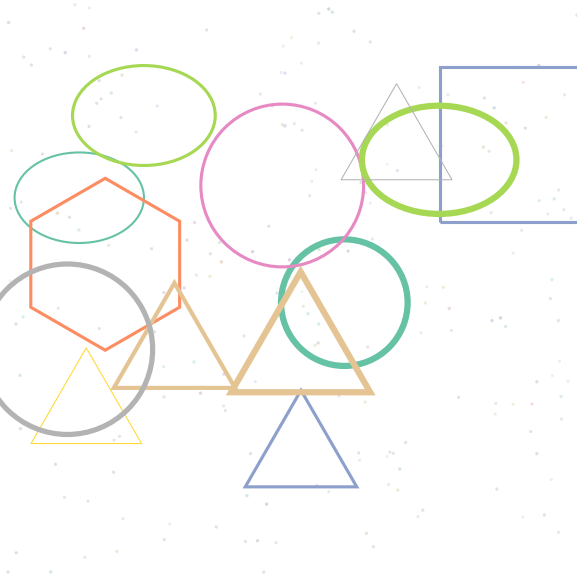[{"shape": "oval", "thickness": 1, "radius": 0.56, "center": [0.137, 0.657]}, {"shape": "circle", "thickness": 3, "radius": 0.55, "center": [0.596, 0.475]}, {"shape": "hexagon", "thickness": 1.5, "radius": 0.74, "center": [0.182, 0.542]}, {"shape": "square", "thickness": 1.5, "radius": 0.67, "center": [0.896, 0.749]}, {"shape": "triangle", "thickness": 1.5, "radius": 0.56, "center": [0.521, 0.212]}, {"shape": "circle", "thickness": 1.5, "radius": 0.7, "center": [0.489, 0.678]}, {"shape": "oval", "thickness": 3, "radius": 0.67, "center": [0.76, 0.722]}, {"shape": "oval", "thickness": 1.5, "radius": 0.62, "center": [0.249, 0.799]}, {"shape": "triangle", "thickness": 0.5, "radius": 0.55, "center": [0.149, 0.286]}, {"shape": "triangle", "thickness": 3, "radius": 0.69, "center": [0.521, 0.389]}, {"shape": "triangle", "thickness": 2, "radius": 0.61, "center": [0.302, 0.388]}, {"shape": "triangle", "thickness": 0.5, "radius": 0.55, "center": [0.687, 0.743]}, {"shape": "circle", "thickness": 2.5, "radius": 0.74, "center": [0.117, 0.394]}]